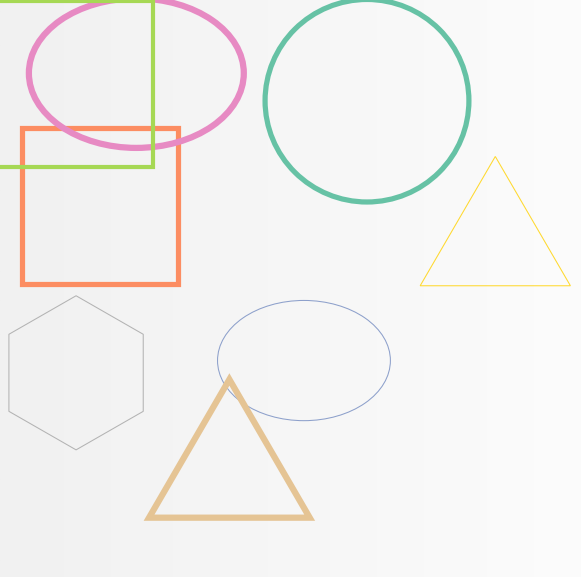[{"shape": "circle", "thickness": 2.5, "radius": 0.88, "center": [0.631, 0.825]}, {"shape": "square", "thickness": 2.5, "radius": 0.67, "center": [0.172, 0.643]}, {"shape": "oval", "thickness": 0.5, "radius": 0.74, "center": [0.523, 0.375]}, {"shape": "oval", "thickness": 3, "radius": 0.92, "center": [0.235, 0.872]}, {"shape": "square", "thickness": 2, "radius": 0.72, "center": [0.119, 0.853]}, {"shape": "triangle", "thickness": 0.5, "radius": 0.75, "center": [0.852, 0.579]}, {"shape": "triangle", "thickness": 3, "radius": 0.8, "center": [0.395, 0.182]}, {"shape": "hexagon", "thickness": 0.5, "radius": 0.67, "center": [0.131, 0.354]}]